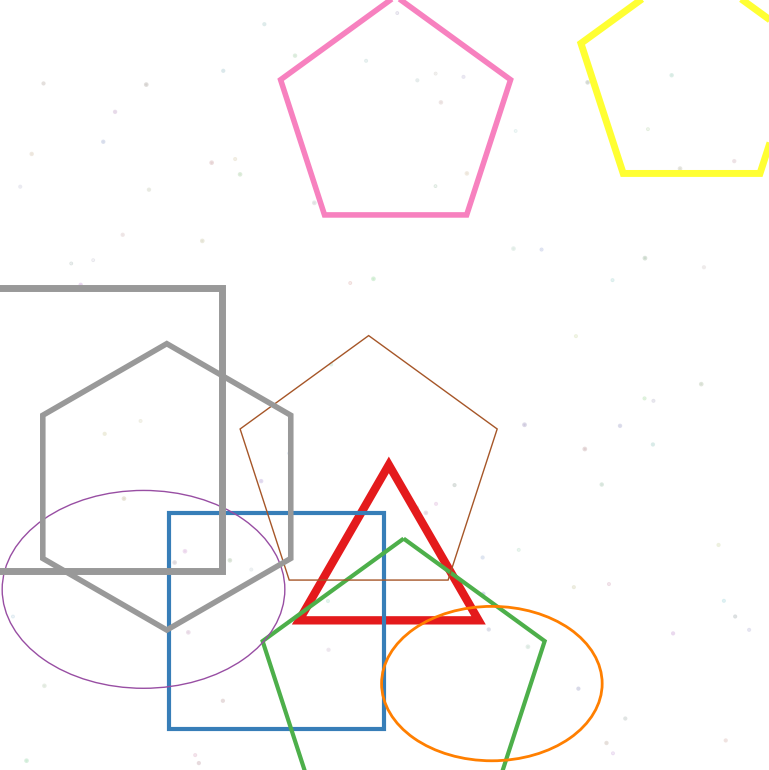[{"shape": "triangle", "thickness": 3, "radius": 0.67, "center": [0.505, 0.262]}, {"shape": "square", "thickness": 1.5, "radius": 0.7, "center": [0.359, 0.193]}, {"shape": "pentagon", "thickness": 1.5, "radius": 0.96, "center": [0.524, 0.108]}, {"shape": "oval", "thickness": 0.5, "radius": 0.92, "center": [0.186, 0.235]}, {"shape": "oval", "thickness": 1, "radius": 0.72, "center": [0.639, 0.112]}, {"shape": "pentagon", "thickness": 2.5, "radius": 0.76, "center": [0.898, 0.897]}, {"shape": "pentagon", "thickness": 0.5, "radius": 0.88, "center": [0.479, 0.389]}, {"shape": "pentagon", "thickness": 2, "radius": 0.79, "center": [0.514, 0.848]}, {"shape": "square", "thickness": 2.5, "radius": 0.92, "center": [0.105, 0.443]}, {"shape": "hexagon", "thickness": 2, "radius": 0.93, "center": [0.217, 0.368]}]